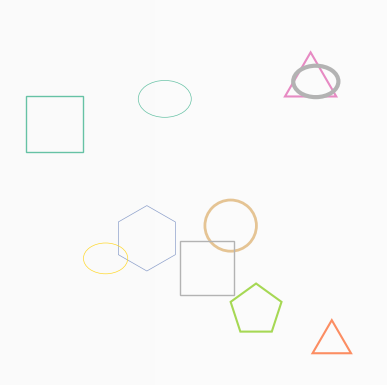[{"shape": "oval", "thickness": 0.5, "radius": 0.34, "center": [0.425, 0.743]}, {"shape": "square", "thickness": 1, "radius": 0.36, "center": [0.14, 0.678]}, {"shape": "triangle", "thickness": 1.5, "radius": 0.29, "center": [0.856, 0.111]}, {"shape": "hexagon", "thickness": 0.5, "radius": 0.42, "center": [0.379, 0.381]}, {"shape": "triangle", "thickness": 1.5, "radius": 0.38, "center": [0.802, 0.788]}, {"shape": "pentagon", "thickness": 1.5, "radius": 0.35, "center": [0.661, 0.195]}, {"shape": "oval", "thickness": 0.5, "radius": 0.29, "center": [0.272, 0.329]}, {"shape": "circle", "thickness": 2, "radius": 0.33, "center": [0.595, 0.414]}, {"shape": "square", "thickness": 1, "radius": 0.35, "center": [0.533, 0.303]}, {"shape": "oval", "thickness": 3, "radius": 0.29, "center": [0.815, 0.788]}]